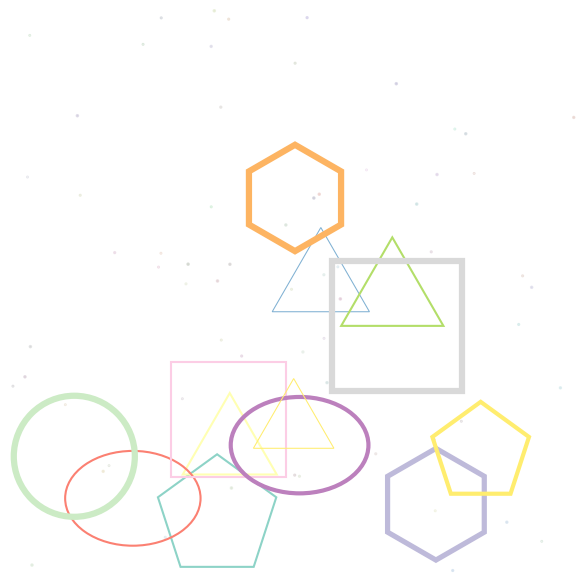[{"shape": "pentagon", "thickness": 1, "radius": 0.54, "center": [0.376, 0.105]}, {"shape": "triangle", "thickness": 1, "radius": 0.47, "center": [0.398, 0.225]}, {"shape": "hexagon", "thickness": 2.5, "radius": 0.48, "center": [0.755, 0.126]}, {"shape": "oval", "thickness": 1, "radius": 0.59, "center": [0.23, 0.136]}, {"shape": "triangle", "thickness": 0.5, "radius": 0.49, "center": [0.556, 0.508]}, {"shape": "hexagon", "thickness": 3, "radius": 0.46, "center": [0.511, 0.656]}, {"shape": "triangle", "thickness": 1, "radius": 0.51, "center": [0.679, 0.486]}, {"shape": "square", "thickness": 1, "radius": 0.5, "center": [0.396, 0.272]}, {"shape": "square", "thickness": 3, "radius": 0.56, "center": [0.687, 0.435]}, {"shape": "oval", "thickness": 2, "radius": 0.6, "center": [0.519, 0.228]}, {"shape": "circle", "thickness": 3, "radius": 0.52, "center": [0.129, 0.209]}, {"shape": "pentagon", "thickness": 2, "radius": 0.44, "center": [0.832, 0.215]}, {"shape": "triangle", "thickness": 0.5, "radius": 0.4, "center": [0.509, 0.263]}]